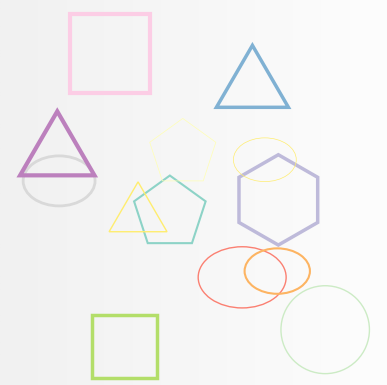[{"shape": "pentagon", "thickness": 1.5, "radius": 0.49, "center": [0.438, 0.447]}, {"shape": "pentagon", "thickness": 0.5, "radius": 0.45, "center": [0.472, 0.603]}, {"shape": "hexagon", "thickness": 2.5, "radius": 0.59, "center": [0.718, 0.481]}, {"shape": "oval", "thickness": 1, "radius": 0.57, "center": [0.625, 0.28]}, {"shape": "triangle", "thickness": 2.5, "radius": 0.54, "center": [0.651, 0.775]}, {"shape": "oval", "thickness": 1.5, "radius": 0.42, "center": [0.715, 0.296]}, {"shape": "square", "thickness": 2.5, "radius": 0.41, "center": [0.321, 0.1]}, {"shape": "square", "thickness": 3, "radius": 0.51, "center": [0.284, 0.861]}, {"shape": "oval", "thickness": 2, "radius": 0.46, "center": [0.153, 0.53]}, {"shape": "triangle", "thickness": 3, "radius": 0.55, "center": [0.148, 0.6]}, {"shape": "circle", "thickness": 1, "radius": 0.57, "center": [0.839, 0.144]}, {"shape": "oval", "thickness": 0.5, "radius": 0.41, "center": [0.683, 0.585]}, {"shape": "triangle", "thickness": 1, "radius": 0.43, "center": [0.356, 0.441]}]